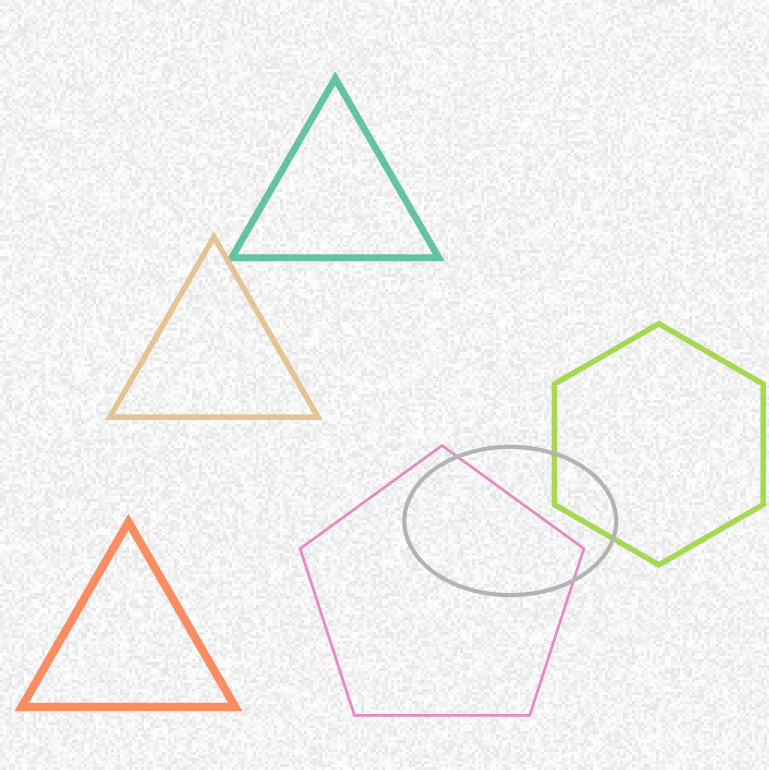[{"shape": "triangle", "thickness": 2.5, "radius": 0.78, "center": [0.435, 0.743]}, {"shape": "triangle", "thickness": 3, "radius": 0.8, "center": [0.167, 0.162]}, {"shape": "pentagon", "thickness": 1, "radius": 0.97, "center": [0.574, 0.228]}, {"shape": "hexagon", "thickness": 2, "radius": 0.78, "center": [0.856, 0.423]}, {"shape": "triangle", "thickness": 2, "radius": 0.78, "center": [0.278, 0.536]}, {"shape": "oval", "thickness": 1.5, "radius": 0.69, "center": [0.663, 0.323]}]